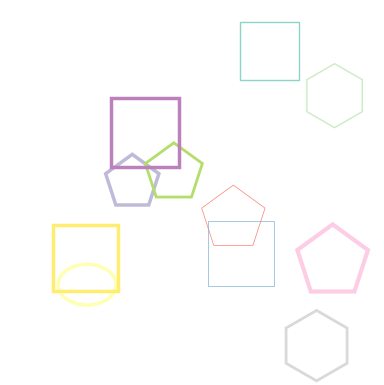[{"shape": "square", "thickness": 1, "radius": 0.38, "center": [0.699, 0.867]}, {"shape": "oval", "thickness": 2.5, "radius": 0.38, "center": [0.226, 0.261]}, {"shape": "pentagon", "thickness": 2.5, "radius": 0.36, "center": [0.344, 0.526]}, {"shape": "pentagon", "thickness": 0.5, "radius": 0.43, "center": [0.606, 0.433]}, {"shape": "square", "thickness": 0.5, "radius": 0.43, "center": [0.626, 0.342]}, {"shape": "pentagon", "thickness": 2, "radius": 0.39, "center": [0.452, 0.551]}, {"shape": "pentagon", "thickness": 3, "radius": 0.48, "center": [0.864, 0.321]}, {"shape": "hexagon", "thickness": 2, "radius": 0.46, "center": [0.822, 0.102]}, {"shape": "square", "thickness": 2.5, "radius": 0.44, "center": [0.377, 0.656]}, {"shape": "hexagon", "thickness": 1, "radius": 0.42, "center": [0.869, 0.751]}, {"shape": "square", "thickness": 2.5, "radius": 0.43, "center": [0.222, 0.33]}]